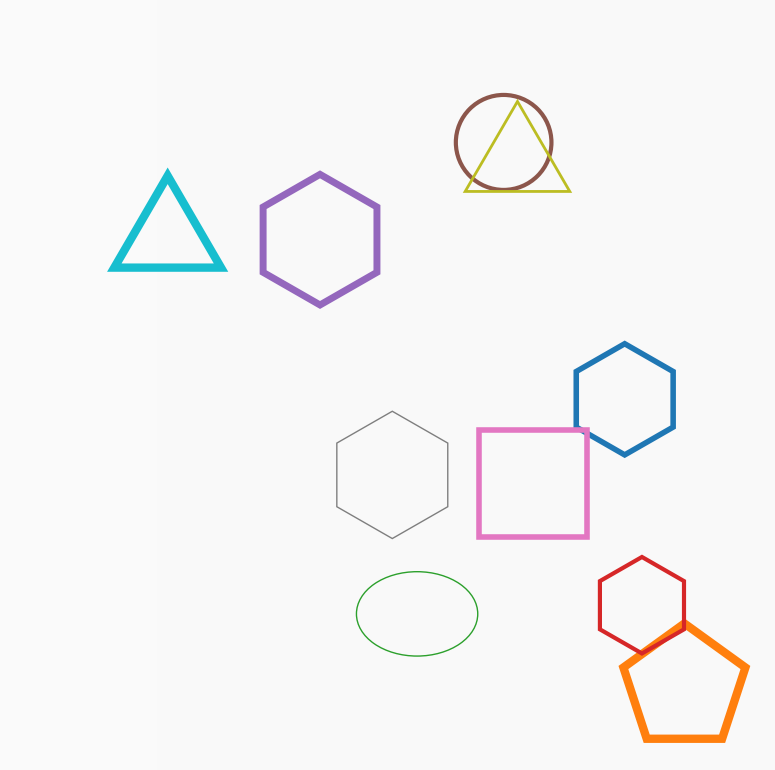[{"shape": "hexagon", "thickness": 2, "radius": 0.36, "center": [0.806, 0.481]}, {"shape": "pentagon", "thickness": 3, "radius": 0.41, "center": [0.883, 0.108]}, {"shape": "oval", "thickness": 0.5, "radius": 0.39, "center": [0.538, 0.203]}, {"shape": "hexagon", "thickness": 1.5, "radius": 0.31, "center": [0.828, 0.214]}, {"shape": "hexagon", "thickness": 2.5, "radius": 0.42, "center": [0.413, 0.689]}, {"shape": "circle", "thickness": 1.5, "radius": 0.31, "center": [0.65, 0.815]}, {"shape": "square", "thickness": 2, "radius": 0.35, "center": [0.688, 0.372]}, {"shape": "hexagon", "thickness": 0.5, "radius": 0.41, "center": [0.506, 0.383]}, {"shape": "triangle", "thickness": 1, "radius": 0.39, "center": [0.668, 0.79]}, {"shape": "triangle", "thickness": 3, "radius": 0.4, "center": [0.216, 0.692]}]